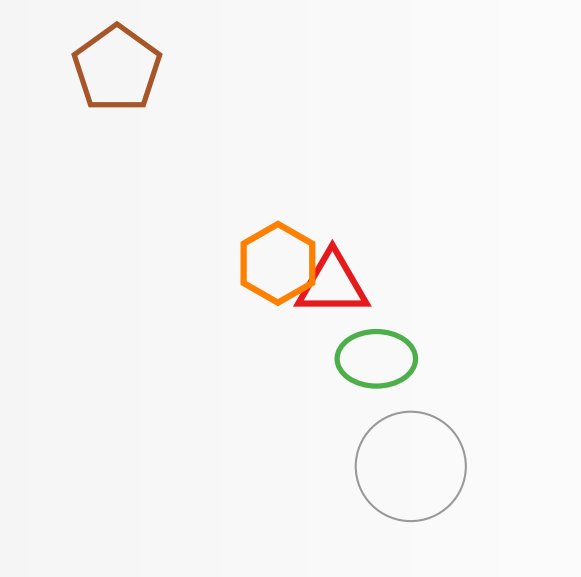[{"shape": "triangle", "thickness": 3, "radius": 0.34, "center": [0.572, 0.507]}, {"shape": "oval", "thickness": 2.5, "radius": 0.34, "center": [0.647, 0.378]}, {"shape": "hexagon", "thickness": 3, "radius": 0.34, "center": [0.478, 0.543]}, {"shape": "pentagon", "thickness": 2.5, "radius": 0.39, "center": [0.201, 0.88]}, {"shape": "circle", "thickness": 1, "radius": 0.47, "center": [0.707, 0.191]}]